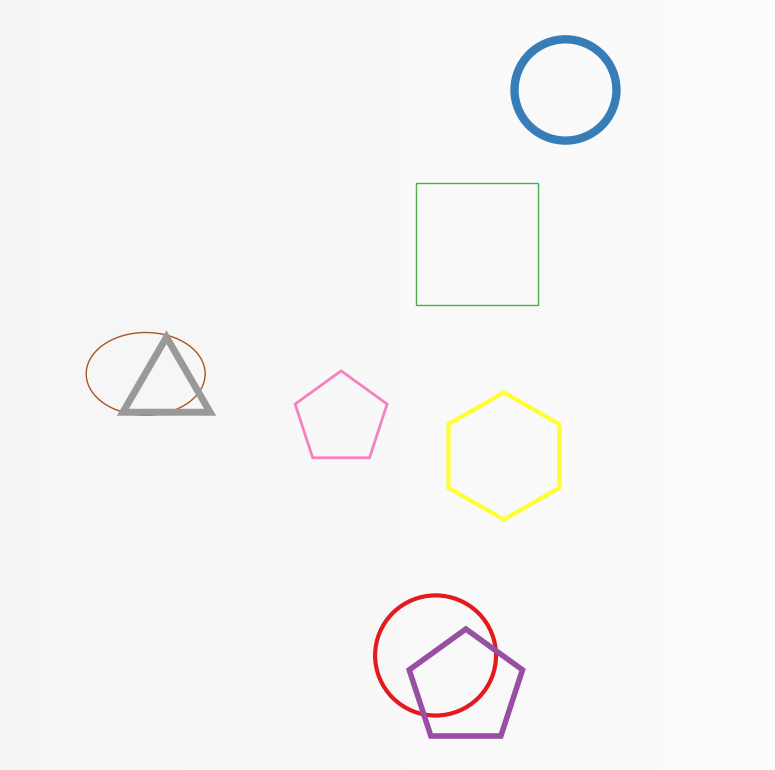[{"shape": "circle", "thickness": 1.5, "radius": 0.39, "center": [0.562, 0.149]}, {"shape": "circle", "thickness": 3, "radius": 0.33, "center": [0.73, 0.883]}, {"shape": "square", "thickness": 0.5, "radius": 0.39, "center": [0.615, 0.683]}, {"shape": "pentagon", "thickness": 2, "radius": 0.38, "center": [0.601, 0.106]}, {"shape": "hexagon", "thickness": 1.5, "radius": 0.41, "center": [0.65, 0.408]}, {"shape": "oval", "thickness": 0.5, "radius": 0.38, "center": [0.188, 0.514]}, {"shape": "pentagon", "thickness": 1, "radius": 0.31, "center": [0.44, 0.456]}, {"shape": "triangle", "thickness": 2.5, "radius": 0.32, "center": [0.215, 0.497]}]